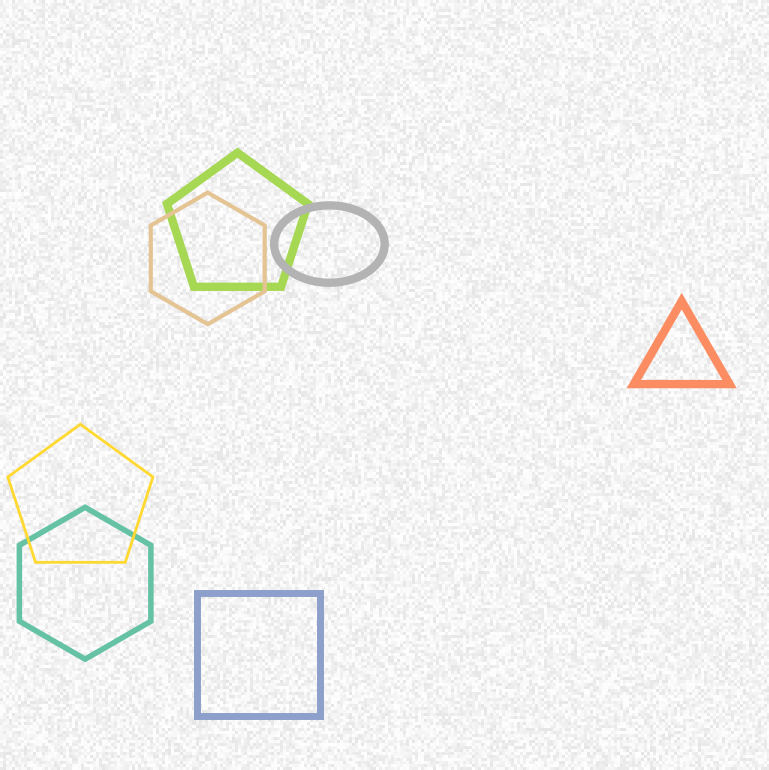[{"shape": "hexagon", "thickness": 2, "radius": 0.49, "center": [0.111, 0.243]}, {"shape": "triangle", "thickness": 3, "radius": 0.36, "center": [0.885, 0.537]}, {"shape": "square", "thickness": 2.5, "radius": 0.4, "center": [0.335, 0.15]}, {"shape": "pentagon", "thickness": 3, "radius": 0.48, "center": [0.308, 0.705]}, {"shape": "pentagon", "thickness": 1, "radius": 0.5, "center": [0.104, 0.35]}, {"shape": "hexagon", "thickness": 1.5, "radius": 0.43, "center": [0.27, 0.664]}, {"shape": "oval", "thickness": 3, "radius": 0.36, "center": [0.428, 0.683]}]